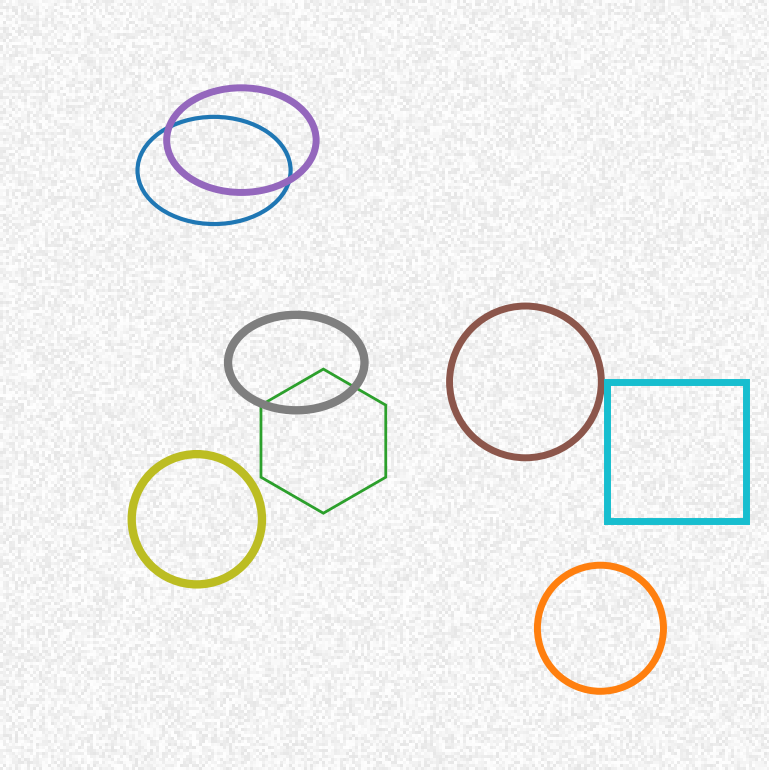[{"shape": "oval", "thickness": 1.5, "radius": 0.5, "center": [0.278, 0.779]}, {"shape": "circle", "thickness": 2.5, "radius": 0.41, "center": [0.78, 0.184]}, {"shape": "hexagon", "thickness": 1, "radius": 0.47, "center": [0.42, 0.427]}, {"shape": "oval", "thickness": 2.5, "radius": 0.49, "center": [0.314, 0.818]}, {"shape": "circle", "thickness": 2.5, "radius": 0.49, "center": [0.682, 0.504]}, {"shape": "oval", "thickness": 3, "radius": 0.44, "center": [0.385, 0.529]}, {"shape": "circle", "thickness": 3, "radius": 0.42, "center": [0.256, 0.326]}, {"shape": "square", "thickness": 2.5, "radius": 0.45, "center": [0.879, 0.414]}]